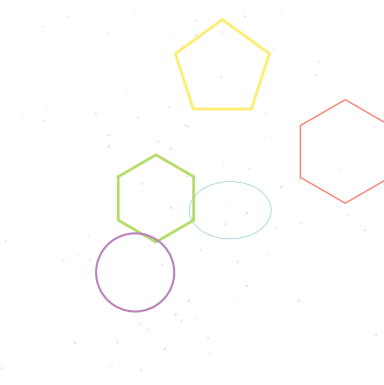[{"shape": "oval", "thickness": 0.5, "radius": 0.53, "center": [0.598, 0.454]}, {"shape": "hexagon", "thickness": 1, "radius": 0.67, "center": [0.897, 0.607]}, {"shape": "hexagon", "thickness": 2, "radius": 0.57, "center": [0.405, 0.485]}, {"shape": "circle", "thickness": 1.5, "radius": 0.51, "center": [0.351, 0.292]}, {"shape": "pentagon", "thickness": 2, "radius": 0.64, "center": [0.578, 0.821]}]